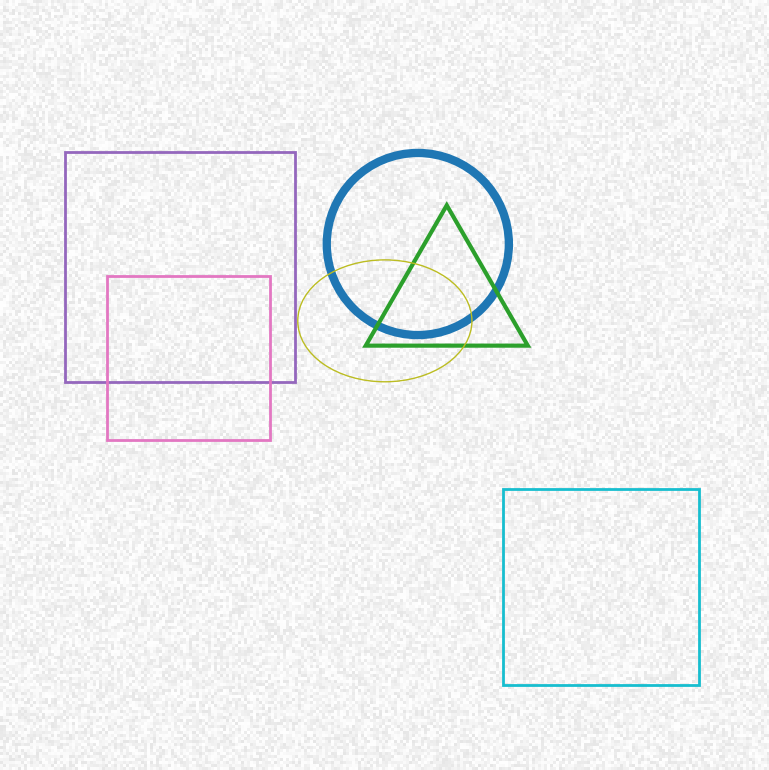[{"shape": "circle", "thickness": 3, "radius": 0.59, "center": [0.543, 0.683]}, {"shape": "triangle", "thickness": 1.5, "radius": 0.61, "center": [0.58, 0.612]}, {"shape": "square", "thickness": 1, "radius": 0.74, "center": [0.234, 0.653]}, {"shape": "square", "thickness": 1, "radius": 0.53, "center": [0.245, 0.535]}, {"shape": "oval", "thickness": 0.5, "radius": 0.57, "center": [0.5, 0.583]}, {"shape": "square", "thickness": 1, "radius": 0.64, "center": [0.78, 0.237]}]